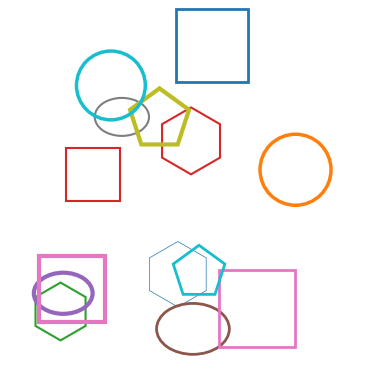[{"shape": "hexagon", "thickness": 0.5, "radius": 0.42, "center": [0.462, 0.288]}, {"shape": "square", "thickness": 2, "radius": 0.47, "center": [0.55, 0.882]}, {"shape": "circle", "thickness": 2.5, "radius": 0.46, "center": [0.768, 0.559]}, {"shape": "hexagon", "thickness": 1.5, "radius": 0.38, "center": [0.157, 0.191]}, {"shape": "hexagon", "thickness": 1.5, "radius": 0.43, "center": [0.496, 0.634]}, {"shape": "square", "thickness": 1.5, "radius": 0.34, "center": [0.242, 0.547]}, {"shape": "oval", "thickness": 3, "radius": 0.38, "center": [0.164, 0.238]}, {"shape": "oval", "thickness": 2, "radius": 0.47, "center": [0.501, 0.146]}, {"shape": "square", "thickness": 2, "radius": 0.5, "center": [0.667, 0.199]}, {"shape": "square", "thickness": 3, "radius": 0.43, "center": [0.188, 0.25]}, {"shape": "oval", "thickness": 1.5, "radius": 0.35, "center": [0.317, 0.696]}, {"shape": "pentagon", "thickness": 3, "radius": 0.4, "center": [0.414, 0.69]}, {"shape": "circle", "thickness": 2.5, "radius": 0.45, "center": [0.288, 0.778]}, {"shape": "pentagon", "thickness": 2, "radius": 0.35, "center": [0.517, 0.292]}]